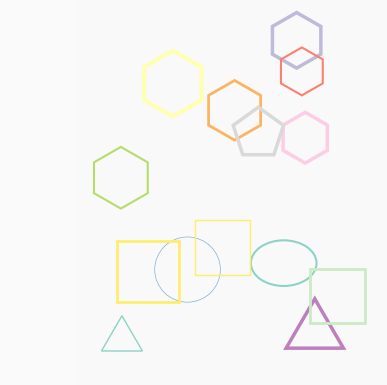[{"shape": "oval", "thickness": 1.5, "radius": 0.42, "center": [0.732, 0.316]}, {"shape": "triangle", "thickness": 1, "radius": 0.3, "center": [0.315, 0.119]}, {"shape": "hexagon", "thickness": 3, "radius": 0.43, "center": [0.446, 0.783]}, {"shape": "hexagon", "thickness": 2.5, "radius": 0.36, "center": [0.766, 0.895]}, {"shape": "hexagon", "thickness": 1.5, "radius": 0.31, "center": [0.779, 0.815]}, {"shape": "circle", "thickness": 0.5, "radius": 0.42, "center": [0.484, 0.3]}, {"shape": "hexagon", "thickness": 2, "radius": 0.39, "center": [0.605, 0.714]}, {"shape": "hexagon", "thickness": 1.5, "radius": 0.4, "center": [0.312, 0.538]}, {"shape": "hexagon", "thickness": 2.5, "radius": 0.33, "center": [0.788, 0.642]}, {"shape": "pentagon", "thickness": 2.5, "radius": 0.34, "center": [0.667, 0.653]}, {"shape": "triangle", "thickness": 2.5, "radius": 0.43, "center": [0.812, 0.138]}, {"shape": "square", "thickness": 2, "radius": 0.35, "center": [0.872, 0.231]}, {"shape": "square", "thickness": 2, "radius": 0.4, "center": [0.382, 0.294]}, {"shape": "square", "thickness": 1, "radius": 0.36, "center": [0.574, 0.358]}]